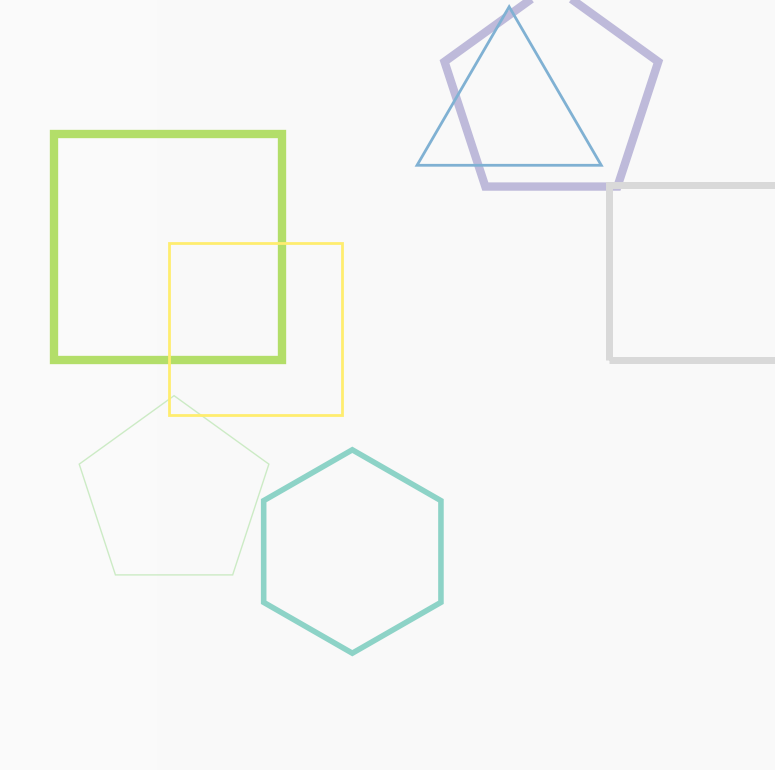[{"shape": "hexagon", "thickness": 2, "radius": 0.66, "center": [0.455, 0.284]}, {"shape": "pentagon", "thickness": 3, "radius": 0.73, "center": [0.711, 0.875]}, {"shape": "triangle", "thickness": 1, "radius": 0.69, "center": [0.657, 0.854]}, {"shape": "square", "thickness": 3, "radius": 0.74, "center": [0.217, 0.679]}, {"shape": "square", "thickness": 2.5, "radius": 0.57, "center": [0.899, 0.646]}, {"shape": "pentagon", "thickness": 0.5, "radius": 0.64, "center": [0.225, 0.357]}, {"shape": "square", "thickness": 1, "radius": 0.56, "center": [0.33, 0.573]}]